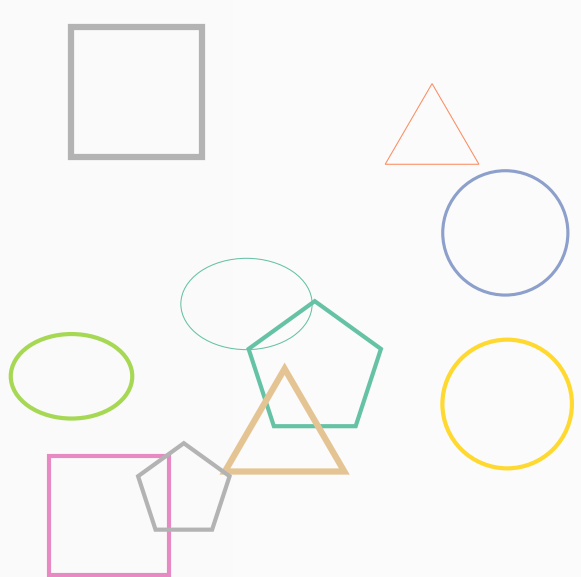[{"shape": "pentagon", "thickness": 2, "radius": 0.6, "center": [0.542, 0.358]}, {"shape": "oval", "thickness": 0.5, "radius": 0.56, "center": [0.424, 0.473]}, {"shape": "triangle", "thickness": 0.5, "radius": 0.47, "center": [0.743, 0.761]}, {"shape": "circle", "thickness": 1.5, "radius": 0.54, "center": [0.869, 0.596]}, {"shape": "square", "thickness": 2, "radius": 0.52, "center": [0.188, 0.107]}, {"shape": "oval", "thickness": 2, "radius": 0.52, "center": [0.123, 0.348]}, {"shape": "circle", "thickness": 2, "radius": 0.56, "center": [0.873, 0.3]}, {"shape": "triangle", "thickness": 3, "radius": 0.59, "center": [0.49, 0.242]}, {"shape": "pentagon", "thickness": 2, "radius": 0.41, "center": [0.316, 0.149]}, {"shape": "square", "thickness": 3, "radius": 0.56, "center": [0.235, 0.839]}]